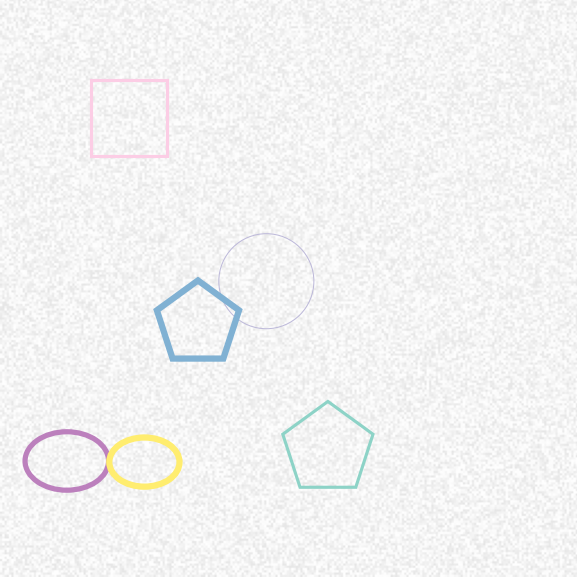[{"shape": "pentagon", "thickness": 1.5, "radius": 0.41, "center": [0.568, 0.222]}, {"shape": "circle", "thickness": 0.5, "radius": 0.41, "center": [0.461, 0.512]}, {"shape": "pentagon", "thickness": 3, "radius": 0.37, "center": [0.343, 0.439]}, {"shape": "square", "thickness": 1.5, "radius": 0.33, "center": [0.224, 0.796]}, {"shape": "oval", "thickness": 2.5, "radius": 0.36, "center": [0.116, 0.201]}, {"shape": "oval", "thickness": 3, "radius": 0.3, "center": [0.25, 0.199]}]